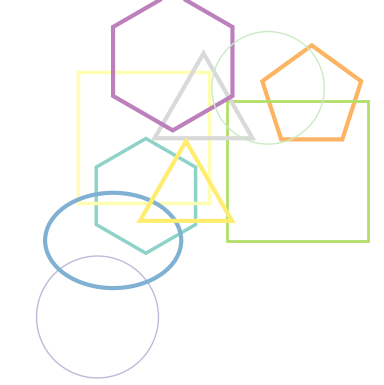[{"shape": "hexagon", "thickness": 2.5, "radius": 0.74, "center": [0.379, 0.491]}, {"shape": "square", "thickness": 2.5, "radius": 0.85, "center": [0.374, 0.644]}, {"shape": "circle", "thickness": 1, "radius": 0.79, "center": [0.253, 0.177]}, {"shape": "oval", "thickness": 3, "radius": 0.88, "center": [0.294, 0.375]}, {"shape": "pentagon", "thickness": 3, "radius": 0.67, "center": [0.81, 0.747]}, {"shape": "square", "thickness": 2, "radius": 0.91, "center": [0.773, 0.556]}, {"shape": "triangle", "thickness": 3, "radius": 0.73, "center": [0.529, 0.714]}, {"shape": "hexagon", "thickness": 3, "radius": 0.9, "center": [0.449, 0.84]}, {"shape": "circle", "thickness": 1, "radius": 0.73, "center": [0.696, 0.772]}, {"shape": "triangle", "thickness": 3, "radius": 0.69, "center": [0.483, 0.495]}]